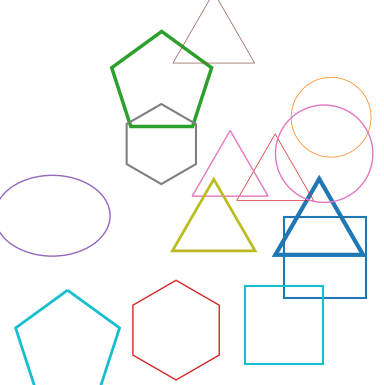[{"shape": "triangle", "thickness": 3, "radius": 0.66, "center": [0.829, 0.404]}, {"shape": "square", "thickness": 1.5, "radius": 0.53, "center": [0.844, 0.331]}, {"shape": "circle", "thickness": 0.5, "radius": 0.52, "center": [0.86, 0.696]}, {"shape": "pentagon", "thickness": 2.5, "radius": 0.68, "center": [0.42, 0.782]}, {"shape": "hexagon", "thickness": 1, "radius": 0.65, "center": [0.457, 0.143]}, {"shape": "triangle", "thickness": 0.5, "radius": 0.57, "center": [0.715, 0.537]}, {"shape": "oval", "thickness": 1, "radius": 0.75, "center": [0.136, 0.44]}, {"shape": "triangle", "thickness": 0.5, "radius": 0.61, "center": [0.555, 0.897]}, {"shape": "circle", "thickness": 1, "radius": 0.63, "center": [0.842, 0.601]}, {"shape": "triangle", "thickness": 1, "radius": 0.57, "center": [0.598, 0.547]}, {"shape": "hexagon", "thickness": 1.5, "radius": 0.52, "center": [0.419, 0.626]}, {"shape": "triangle", "thickness": 2, "radius": 0.62, "center": [0.555, 0.41]}, {"shape": "square", "thickness": 1.5, "radius": 0.51, "center": [0.738, 0.156]}, {"shape": "pentagon", "thickness": 2, "radius": 0.71, "center": [0.176, 0.104]}]